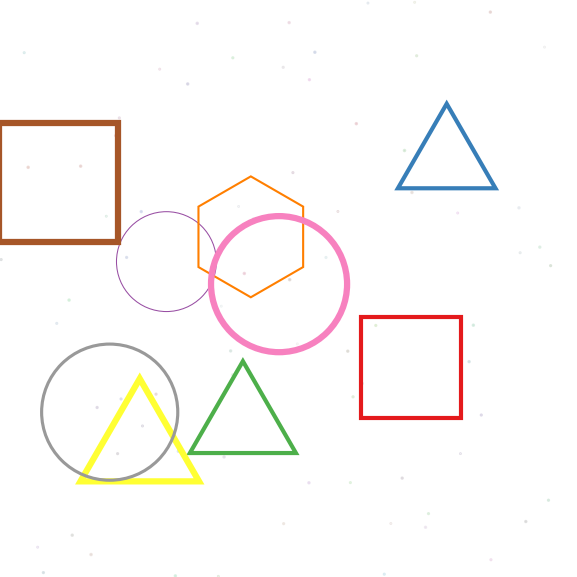[{"shape": "square", "thickness": 2, "radius": 0.44, "center": [0.711, 0.363]}, {"shape": "triangle", "thickness": 2, "radius": 0.49, "center": [0.773, 0.722]}, {"shape": "triangle", "thickness": 2, "radius": 0.53, "center": [0.421, 0.268]}, {"shape": "circle", "thickness": 0.5, "radius": 0.43, "center": [0.288, 0.546]}, {"shape": "hexagon", "thickness": 1, "radius": 0.52, "center": [0.434, 0.589]}, {"shape": "triangle", "thickness": 3, "radius": 0.59, "center": [0.242, 0.225]}, {"shape": "square", "thickness": 3, "radius": 0.51, "center": [0.101, 0.683]}, {"shape": "circle", "thickness": 3, "radius": 0.59, "center": [0.483, 0.507]}, {"shape": "circle", "thickness": 1.5, "radius": 0.59, "center": [0.19, 0.285]}]